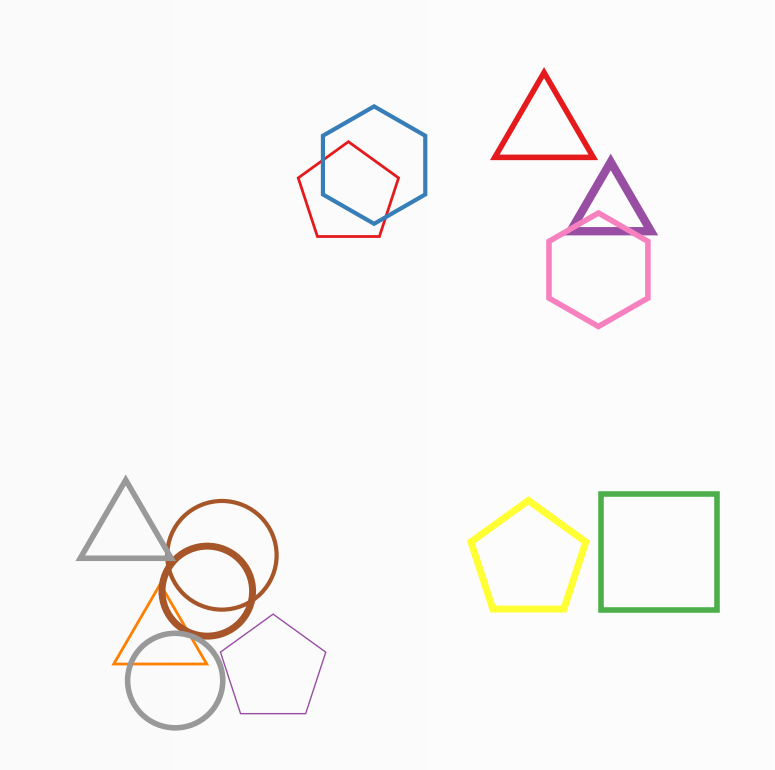[{"shape": "pentagon", "thickness": 1, "radius": 0.34, "center": [0.45, 0.748]}, {"shape": "triangle", "thickness": 2, "radius": 0.37, "center": [0.702, 0.832]}, {"shape": "hexagon", "thickness": 1.5, "radius": 0.38, "center": [0.483, 0.786]}, {"shape": "square", "thickness": 2, "radius": 0.38, "center": [0.85, 0.283]}, {"shape": "triangle", "thickness": 3, "radius": 0.3, "center": [0.788, 0.73]}, {"shape": "pentagon", "thickness": 0.5, "radius": 0.36, "center": [0.352, 0.131]}, {"shape": "triangle", "thickness": 1, "radius": 0.35, "center": [0.207, 0.172]}, {"shape": "pentagon", "thickness": 2.5, "radius": 0.39, "center": [0.682, 0.272]}, {"shape": "circle", "thickness": 2.5, "radius": 0.29, "center": [0.267, 0.232]}, {"shape": "circle", "thickness": 1.5, "radius": 0.35, "center": [0.286, 0.279]}, {"shape": "hexagon", "thickness": 2, "radius": 0.37, "center": [0.772, 0.65]}, {"shape": "triangle", "thickness": 2, "radius": 0.34, "center": [0.162, 0.309]}, {"shape": "circle", "thickness": 2, "radius": 0.31, "center": [0.226, 0.116]}]